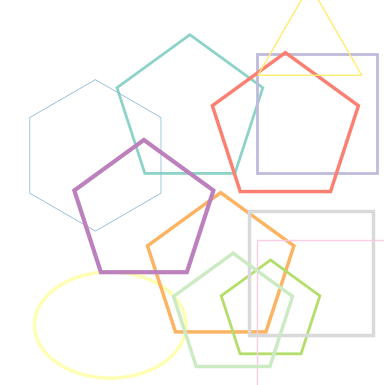[{"shape": "pentagon", "thickness": 2, "radius": 1.0, "center": [0.493, 0.711]}, {"shape": "oval", "thickness": 2.5, "radius": 0.98, "center": [0.286, 0.156]}, {"shape": "square", "thickness": 2, "radius": 0.78, "center": [0.823, 0.705]}, {"shape": "pentagon", "thickness": 2.5, "radius": 1.0, "center": [0.741, 0.664]}, {"shape": "hexagon", "thickness": 0.5, "radius": 0.98, "center": [0.248, 0.596]}, {"shape": "pentagon", "thickness": 2.5, "radius": 1.0, "center": [0.573, 0.3]}, {"shape": "pentagon", "thickness": 2, "radius": 0.67, "center": [0.703, 0.19]}, {"shape": "square", "thickness": 1, "radius": 0.99, "center": [0.866, 0.18]}, {"shape": "square", "thickness": 2.5, "radius": 0.8, "center": [0.809, 0.291]}, {"shape": "pentagon", "thickness": 3, "radius": 0.95, "center": [0.374, 0.447]}, {"shape": "pentagon", "thickness": 2.5, "radius": 0.81, "center": [0.605, 0.18]}, {"shape": "triangle", "thickness": 1, "radius": 0.78, "center": [0.805, 0.882]}]